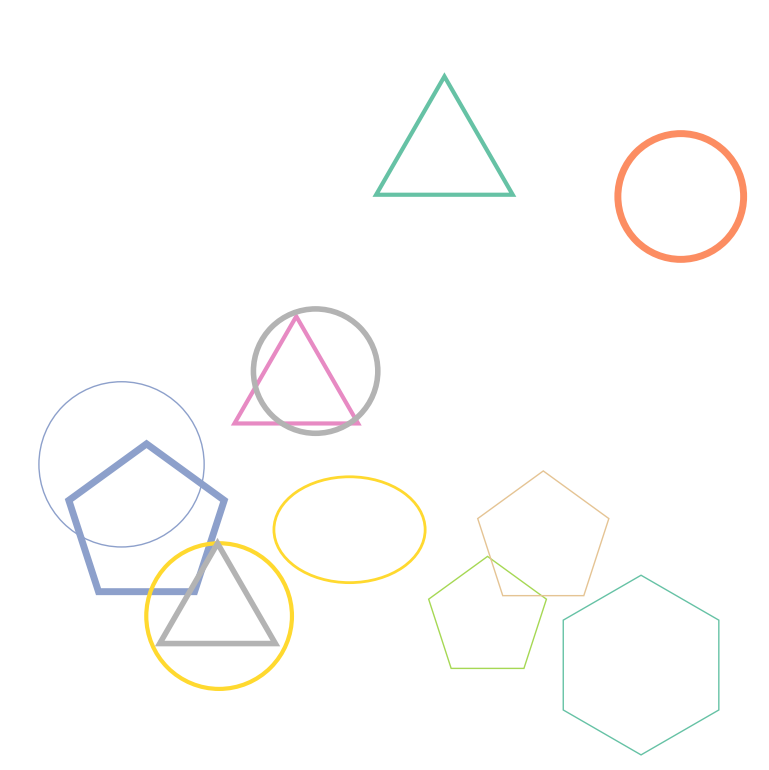[{"shape": "triangle", "thickness": 1.5, "radius": 0.51, "center": [0.577, 0.798]}, {"shape": "hexagon", "thickness": 0.5, "radius": 0.58, "center": [0.833, 0.136]}, {"shape": "circle", "thickness": 2.5, "radius": 0.41, "center": [0.884, 0.745]}, {"shape": "circle", "thickness": 0.5, "radius": 0.54, "center": [0.158, 0.397]}, {"shape": "pentagon", "thickness": 2.5, "radius": 0.53, "center": [0.19, 0.317]}, {"shape": "triangle", "thickness": 1.5, "radius": 0.46, "center": [0.385, 0.496]}, {"shape": "pentagon", "thickness": 0.5, "radius": 0.4, "center": [0.633, 0.197]}, {"shape": "oval", "thickness": 1, "radius": 0.49, "center": [0.454, 0.312]}, {"shape": "circle", "thickness": 1.5, "radius": 0.47, "center": [0.285, 0.2]}, {"shape": "pentagon", "thickness": 0.5, "radius": 0.45, "center": [0.706, 0.299]}, {"shape": "circle", "thickness": 2, "radius": 0.4, "center": [0.41, 0.518]}, {"shape": "triangle", "thickness": 2, "radius": 0.43, "center": [0.283, 0.208]}]